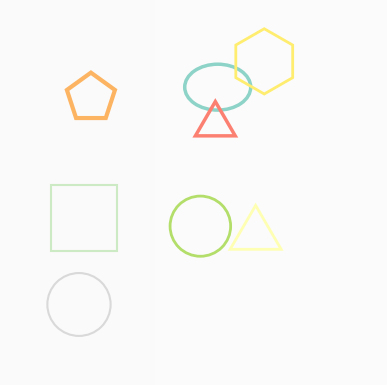[{"shape": "oval", "thickness": 2.5, "radius": 0.43, "center": [0.562, 0.774]}, {"shape": "triangle", "thickness": 2, "radius": 0.38, "center": [0.66, 0.39]}, {"shape": "triangle", "thickness": 2.5, "radius": 0.3, "center": [0.556, 0.677]}, {"shape": "pentagon", "thickness": 3, "radius": 0.33, "center": [0.235, 0.746]}, {"shape": "circle", "thickness": 2, "radius": 0.39, "center": [0.517, 0.413]}, {"shape": "circle", "thickness": 1.5, "radius": 0.41, "center": [0.204, 0.209]}, {"shape": "square", "thickness": 1.5, "radius": 0.43, "center": [0.217, 0.433]}, {"shape": "hexagon", "thickness": 2, "radius": 0.42, "center": [0.682, 0.841]}]